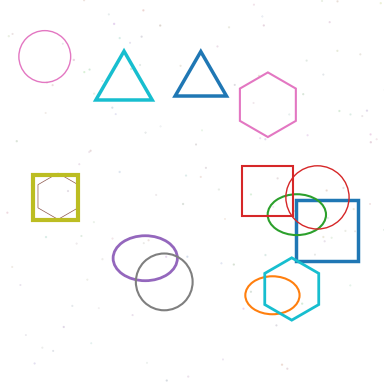[{"shape": "triangle", "thickness": 2.5, "radius": 0.38, "center": [0.522, 0.789]}, {"shape": "square", "thickness": 2.5, "radius": 0.4, "center": [0.85, 0.402]}, {"shape": "oval", "thickness": 1.5, "radius": 0.35, "center": [0.708, 0.233]}, {"shape": "oval", "thickness": 1.5, "radius": 0.38, "center": [0.771, 0.442]}, {"shape": "square", "thickness": 1.5, "radius": 0.33, "center": [0.695, 0.504]}, {"shape": "circle", "thickness": 1, "radius": 0.41, "center": [0.825, 0.487]}, {"shape": "oval", "thickness": 2, "radius": 0.42, "center": [0.377, 0.329]}, {"shape": "hexagon", "thickness": 0.5, "radius": 0.3, "center": [0.151, 0.49]}, {"shape": "circle", "thickness": 1, "radius": 0.34, "center": [0.116, 0.853]}, {"shape": "hexagon", "thickness": 1.5, "radius": 0.42, "center": [0.696, 0.728]}, {"shape": "circle", "thickness": 1.5, "radius": 0.37, "center": [0.427, 0.268]}, {"shape": "square", "thickness": 3, "radius": 0.29, "center": [0.144, 0.487]}, {"shape": "triangle", "thickness": 2.5, "radius": 0.42, "center": [0.322, 0.783]}, {"shape": "hexagon", "thickness": 2, "radius": 0.4, "center": [0.758, 0.249]}]